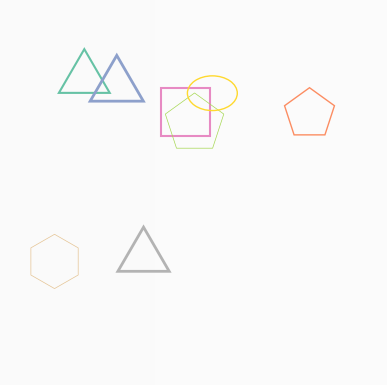[{"shape": "triangle", "thickness": 1.5, "radius": 0.38, "center": [0.218, 0.797]}, {"shape": "pentagon", "thickness": 1, "radius": 0.34, "center": [0.799, 0.704]}, {"shape": "triangle", "thickness": 2, "radius": 0.4, "center": [0.301, 0.777]}, {"shape": "square", "thickness": 1.5, "radius": 0.31, "center": [0.479, 0.709]}, {"shape": "pentagon", "thickness": 0.5, "radius": 0.4, "center": [0.502, 0.679]}, {"shape": "oval", "thickness": 1, "radius": 0.32, "center": [0.548, 0.758]}, {"shape": "hexagon", "thickness": 0.5, "radius": 0.35, "center": [0.141, 0.321]}, {"shape": "triangle", "thickness": 2, "radius": 0.38, "center": [0.37, 0.334]}]